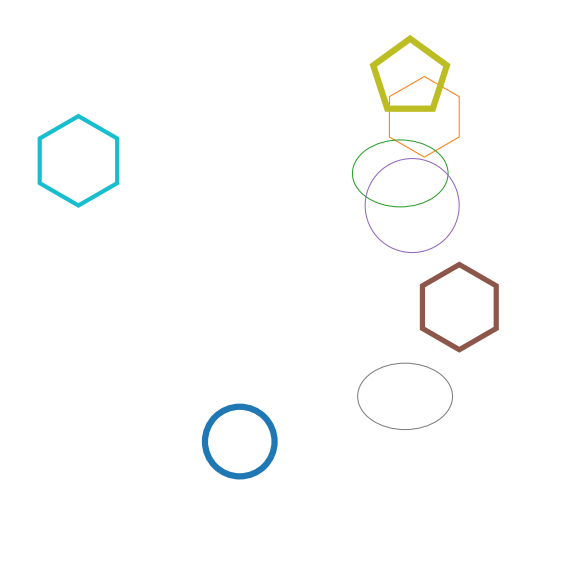[{"shape": "circle", "thickness": 3, "radius": 0.3, "center": [0.415, 0.235]}, {"shape": "hexagon", "thickness": 0.5, "radius": 0.35, "center": [0.735, 0.797]}, {"shape": "oval", "thickness": 0.5, "radius": 0.41, "center": [0.693, 0.699]}, {"shape": "circle", "thickness": 0.5, "radius": 0.41, "center": [0.714, 0.643]}, {"shape": "hexagon", "thickness": 2.5, "radius": 0.37, "center": [0.795, 0.467]}, {"shape": "oval", "thickness": 0.5, "radius": 0.41, "center": [0.701, 0.313]}, {"shape": "pentagon", "thickness": 3, "radius": 0.34, "center": [0.71, 0.865]}, {"shape": "hexagon", "thickness": 2, "radius": 0.39, "center": [0.136, 0.721]}]